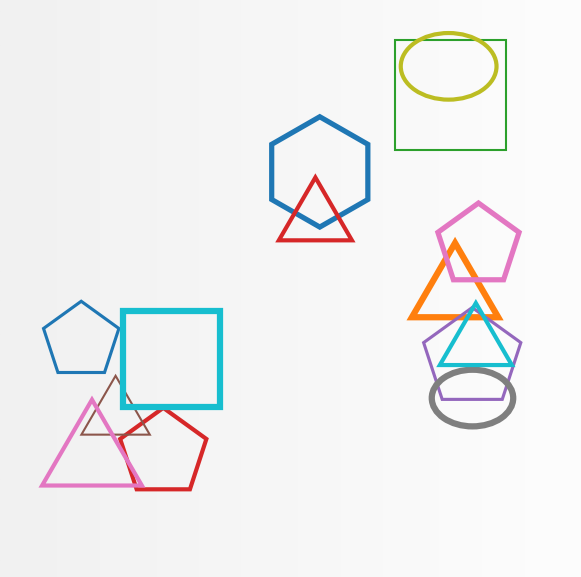[{"shape": "hexagon", "thickness": 2.5, "radius": 0.48, "center": [0.55, 0.701]}, {"shape": "pentagon", "thickness": 1.5, "radius": 0.34, "center": [0.14, 0.409]}, {"shape": "triangle", "thickness": 3, "radius": 0.43, "center": [0.783, 0.493]}, {"shape": "square", "thickness": 1, "radius": 0.48, "center": [0.775, 0.835]}, {"shape": "triangle", "thickness": 2, "radius": 0.36, "center": [0.543, 0.619]}, {"shape": "pentagon", "thickness": 2, "radius": 0.39, "center": [0.281, 0.215]}, {"shape": "pentagon", "thickness": 1.5, "radius": 0.44, "center": [0.812, 0.379]}, {"shape": "triangle", "thickness": 1, "radius": 0.34, "center": [0.199, 0.28]}, {"shape": "pentagon", "thickness": 2.5, "radius": 0.37, "center": [0.823, 0.574]}, {"shape": "triangle", "thickness": 2, "radius": 0.5, "center": [0.158, 0.208]}, {"shape": "oval", "thickness": 3, "radius": 0.35, "center": [0.813, 0.31]}, {"shape": "oval", "thickness": 2, "radius": 0.41, "center": [0.772, 0.884]}, {"shape": "triangle", "thickness": 2, "radius": 0.36, "center": [0.819, 0.403]}, {"shape": "square", "thickness": 3, "radius": 0.42, "center": [0.295, 0.377]}]